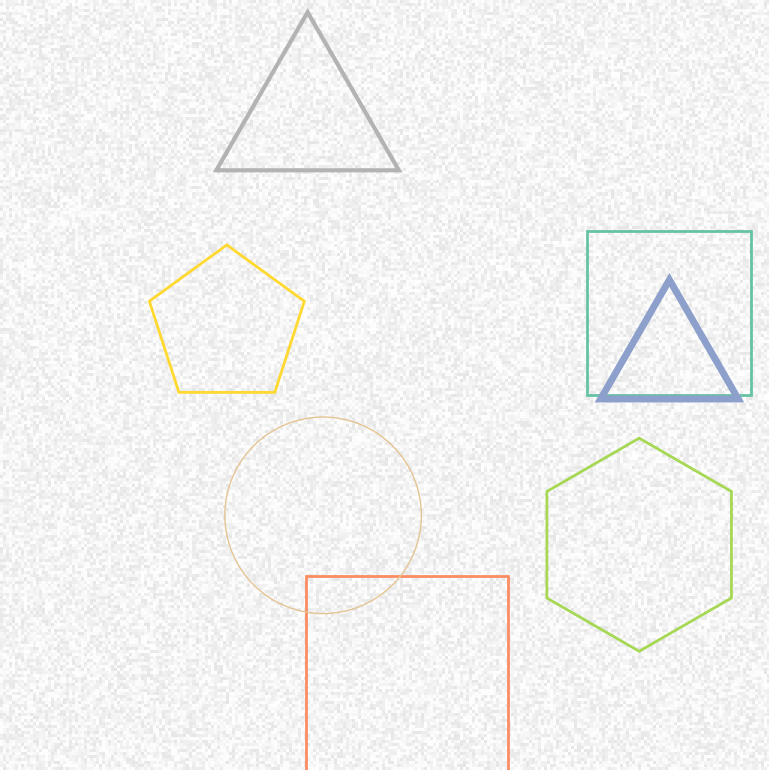[{"shape": "square", "thickness": 1, "radius": 0.53, "center": [0.869, 0.594]}, {"shape": "square", "thickness": 1, "radius": 0.66, "center": [0.529, 0.121]}, {"shape": "triangle", "thickness": 2.5, "radius": 0.52, "center": [0.869, 0.533]}, {"shape": "hexagon", "thickness": 1, "radius": 0.69, "center": [0.83, 0.293]}, {"shape": "pentagon", "thickness": 1, "radius": 0.53, "center": [0.295, 0.576]}, {"shape": "circle", "thickness": 0.5, "radius": 0.64, "center": [0.42, 0.331]}, {"shape": "triangle", "thickness": 1.5, "radius": 0.68, "center": [0.399, 0.847]}]